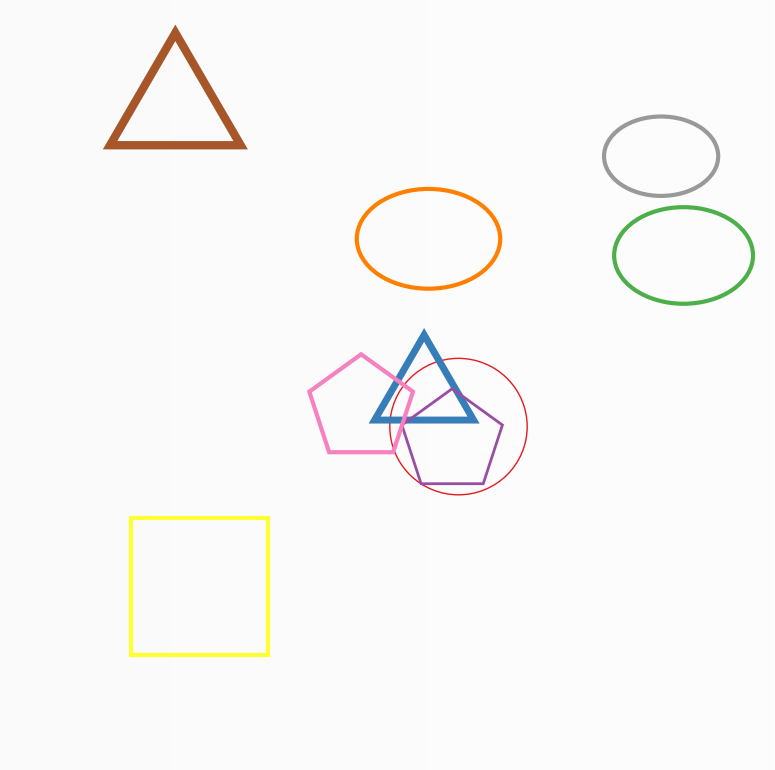[{"shape": "circle", "thickness": 0.5, "radius": 0.44, "center": [0.592, 0.446]}, {"shape": "triangle", "thickness": 2.5, "radius": 0.37, "center": [0.547, 0.491]}, {"shape": "oval", "thickness": 1.5, "radius": 0.45, "center": [0.882, 0.668]}, {"shape": "pentagon", "thickness": 1, "radius": 0.34, "center": [0.583, 0.427]}, {"shape": "oval", "thickness": 1.5, "radius": 0.46, "center": [0.553, 0.69]}, {"shape": "square", "thickness": 1.5, "radius": 0.44, "center": [0.258, 0.238]}, {"shape": "triangle", "thickness": 3, "radius": 0.49, "center": [0.226, 0.86]}, {"shape": "pentagon", "thickness": 1.5, "radius": 0.35, "center": [0.466, 0.47]}, {"shape": "oval", "thickness": 1.5, "radius": 0.37, "center": [0.853, 0.797]}]